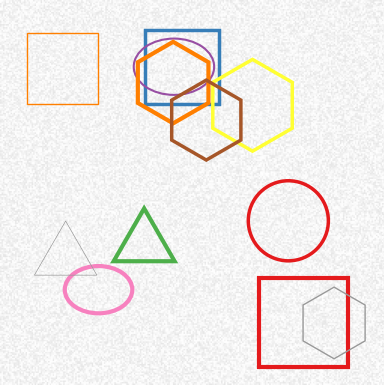[{"shape": "square", "thickness": 3, "radius": 0.58, "center": [0.789, 0.163]}, {"shape": "circle", "thickness": 2.5, "radius": 0.52, "center": [0.749, 0.427]}, {"shape": "square", "thickness": 2.5, "radius": 0.48, "center": [0.472, 0.826]}, {"shape": "triangle", "thickness": 3, "radius": 0.46, "center": [0.374, 0.367]}, {"shape": "oval", "thickness": 1.5, "radius": 0.52, "center": [0.452, 0.827]}, {"shape": "hexagon", "thickness": 3, "radius": 0.53, "center": [0.45, 0.785]}, {"shape": "square", "thickness": 1, "radius": 0.46, "center": [0.162, 0.822]}, {"shape": "hexagon", "thickness": 2.5, "radius": 0.6, "center": [0.656, 0.727]}, {"shape": "hexagon", "thickness": 2.5, "radius": 0.52, "center": [0.536, 0.688]}, {"shape": "oval", "thickness": 3, "radius": 0.44, "center": [0.256, 0.248]}, {"shape": "triangle", "thickness": 0.5, "radius": 0.47, "center": [0.17, 0.332]}, {"shape": "hexagon", "thickness": 1, "radius": 0.47, "center": [0.868, 0.161]}]